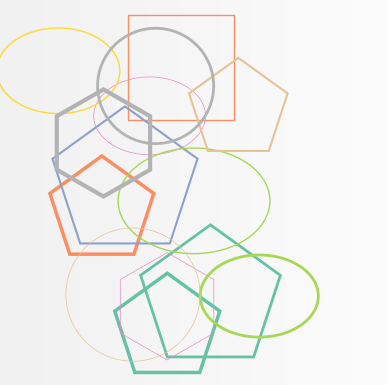[{"shape": "pentagon", "thickness": 2, "radius": 0.95, "center": [0.543, 0.226]}, {"shape": "pentagon", "thickness": 2.5, "radius": 0.71, "center": [0.432, 0.148]}, {"shape": "pentagon", "thickness": 2.5, "radius": 0.7, "center": [0.263, 0.454]}, {"shape": "square", "thickness": 1, "radius": 0.68, "center": [0.467, 0.825]}, {"shape": "pentagon", "thickness": 1.5, "radius": 0.98, "center": [0.323, 0.527]}, {"shape": "hexagon", "thickness": 0.5, "radius": 0.7, "center": [0.431, 0.204]}, {"shape": "oval", "thickness": 0.5, "radius": 0.72, "center": [0.386, 0.699]}, {"shape": "oval", "thickness": 2, "radius": 0.76, "center": [0.669, 0.231]}, {"shape": "oval", "thickness": 1, "radius": 0.98, "center": [0.501, 0.478]}, {"shape": "oval", "thickness": 1, "radius": 0.79, "center": [0.15, 0.816]}, {"shape": "pentagon", "thickness": 1.5, "radius": 0.67, "center": [0.615, 0.716]}, {"shape": "circle", "thickness": 0.5, "radius": 0.87, "center": [0.343, 0.235]}, {"shape": "hexagon", "thickness": 3, "radius": 0.7, "center": [0.267, 0.629]}, {"shape": "circle", "thickness": 2, "radius": 0.75, "center": [0.402, 0.777]}]